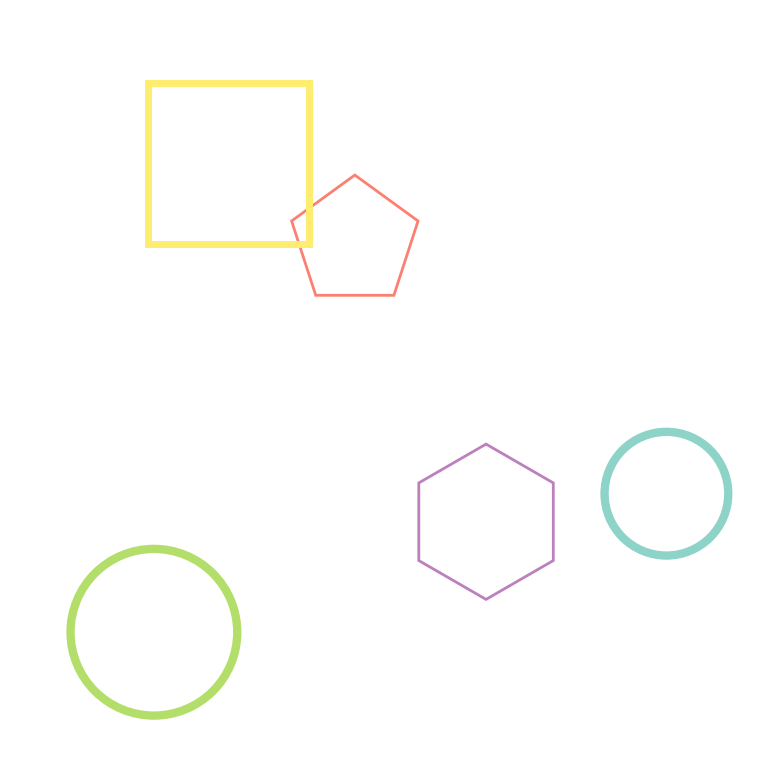[{"shape": "circle", "thickness": 3, "radius": 0.4, "center": [0.865, 0.359]}, {"shape": "pentagon", "thickness": 1, "radius": 0.43, "center": [0.461, 0.686]}, {"shape": "circle", "thickness": 3, "radius": 0.54, "center": [0.2, 0.179]}, {"shape": "hexagon", "thickness": 1, "radius": 0.5, "center": [0.631, 0.322]}, {"shape": "square", "thickness": 2.5, "radius": 0.52, "center": [0.297, 0.787]}]